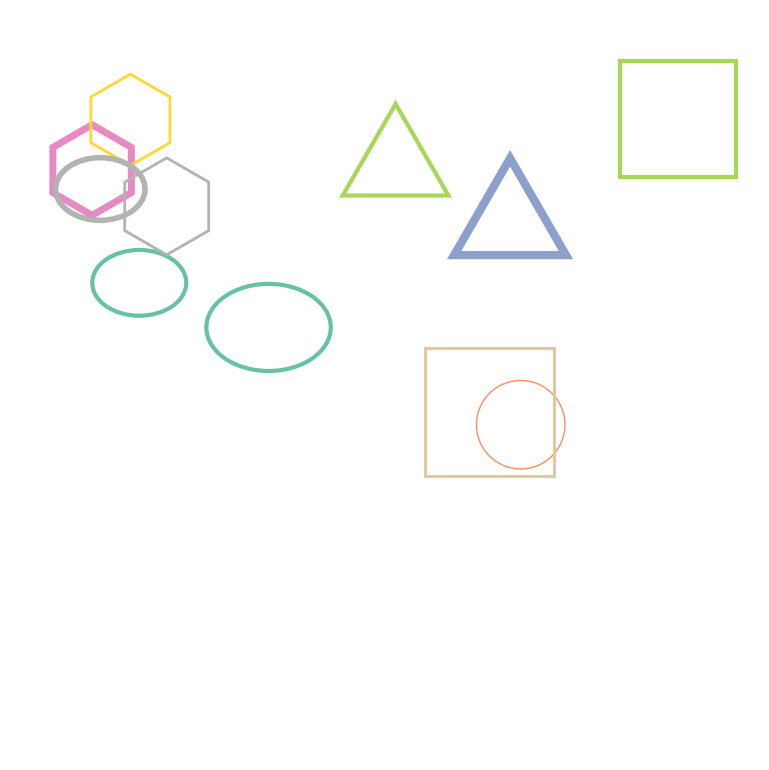[{"shape": "oval", "thickness": 1.5, "radius": 0.4, "center": [0.349, 0.575]}, {"shape": "oval", "thickness": 1.5, "radius": 0.31, "center": [0.181, 0.633]}, {"shape": "circle", "thickness": 0.5, "radius": 0.29, "center": [0.676, 0.448]}, {"shape": "triangle", "thickness": 3, "radius": 0.42, "center": [0.662, 0.711]}, {"shape": "hexagon", "thickness": 2.5, "radius": 0.29, "center": [0.12, 0.779]}, {"shape": "triangle", "thickness": 1.5, "radius": 0.4, "center": [0.514, 0.786]}, {"shape": "square", "thickness": 1.5, "radius": 0.38, "center": [0.88, 0.845]}, {"shape": "hexagon", "thickness": 1, "radius": 0.3, "center": [0.169, 0.844]}, {"shape": "square", "thickness": 1, "radius": 0.42, "center": [0.636, 0.465]}, {"shape": "hexagon", "thickness": 1, "radius": 0.31, "center": [0.217, 0.732]}, {"shape": "oval", "thickness": 2, "radius": 0.29, "center": [0.13, 0.755]}]